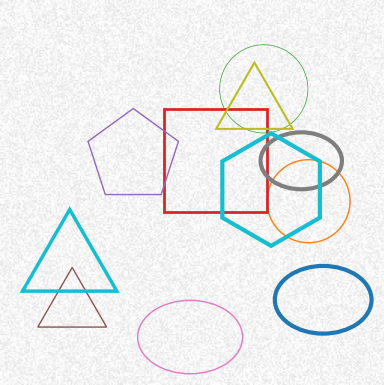[{"shape": "oval", "thickness": 3, "radius": 0.63, "center": [0.839, 0.221]}, {"shape": "circle", "thickness": 1, "radius": 0.54, "center": [0.801, 0.477]}, {"shape": "circle", "thickness": 0.5, "radius": 0.57, "center": [0.685, 0.769]}, {"shape": "square", "thickness": 2, "radius": 0.67, "center": [0.56, 0.584]}, {"shape": "pentagon", "thickness": 1, "radius": 0.62, "center": [0.346, 0.595]}, {"shape": "triangle", "thickness": 1, "radius": 0.52, "center": [0.187, 0.202]}, {"shape": "oval", "thickness": 1, "radius": 0.68, "center": [0.494, 0.125]}, {"shape": "oval", "thickness": 3, "radius": 0.53, "center": [0.782, 0.582]}, {"shape": "triangle", "thickness": 1.5, "radius": 0.57, "center": [0.661, 0.723]}, {"shape": "hexagon", "thickness": 3, "radius": 0.73, "center": [0.704, 0.508]}, {"shape": "triangle", "thickness": 2.5, "radius": 0.71, "center": [0.181, 0.315]}]